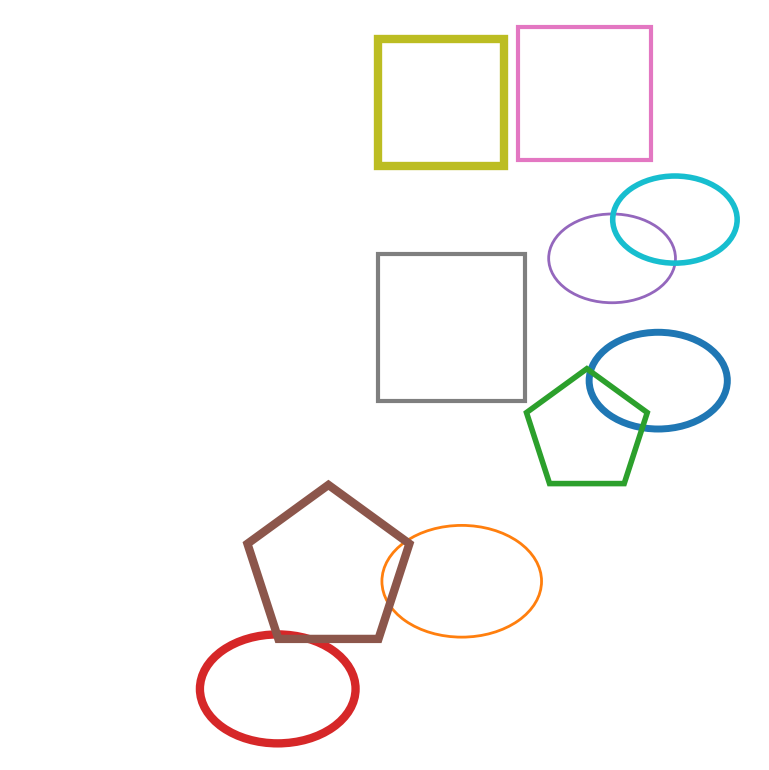[{"shape": "oval", "thickness": 2.5, "radius": 0.45, "center": [0.855, 0.506]}, {"shape": "oval", "thickness": 1, "radius": 0.52, "center": [0.6, 0.245]}, {"shape": "pentagon", "thickness": 2, "radius": 0.41, "center": [0.762, 0.439]}, {"shape": "oval", "thickness": 3, "radius": 0.51, "center": [0.361, 0.105]}, {"shape": "oval", "thickness": 1, "radius": 0.41, "center": [0.795, 0.664]}, {"shape": "pentagon", "thickness": 3, "radius": 0.55, "center": [0.427, 0.26]}, {"shape": "square", "thickness": 1.5, "radius": 0.43, "center": [0.759, 0.879]}, {"shape": "square", "thickness": 1.5, "radius": 0.48, "center": [0.587, 0.574]}, {"shape": "square", "thickness": 3, "radius": 0.41, "center": [0.572, 0.867]}, {"shape": "oval", "thickness": 2, "radius": 0.4, "center": [0.877, 0.715]}]